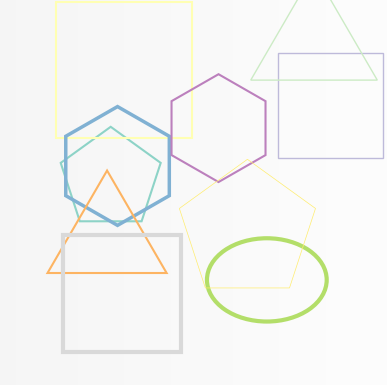[{"shape": "pentagon", "thickness": 1.5, "radius": 0.68, "center": [0.286, 0.535]}, {"shape": "square", "thickness": 1.5, "radius": 0.88, "center": [0.32, 0.818]}, {"shape": "square", "thickness": 1, "radius": 0.68, "center": [0.853, 0.726]}, {"shape": "hexagon", "thickness": 2.5, "radius": 0.77, "center": [0.303, 0.569]}, {"shape": "triangle", "thickness": 1.5, "radius": 0.89, "center": [0.276, 0.38]}, {"shape": "oval", "thickness": 3, "radius": 0.77, "center": [0.689, 0.273]}, {"shape": "square", "thickness": 3, "radius": 0.76, "center": [0.314, 0.237]}, {"shape": "hexagon", "thickness": 1.5, "radius": 0.7, "center": [0.564, 0.667]}, {"shape": "triangle", "thickness": 1, "radius": 0.94, "center": [0.81, 0.886]}, {"shape": "pentagon", "thickness": 0.5, "radius": 0.92, "center": [0.639, 0.402]}]